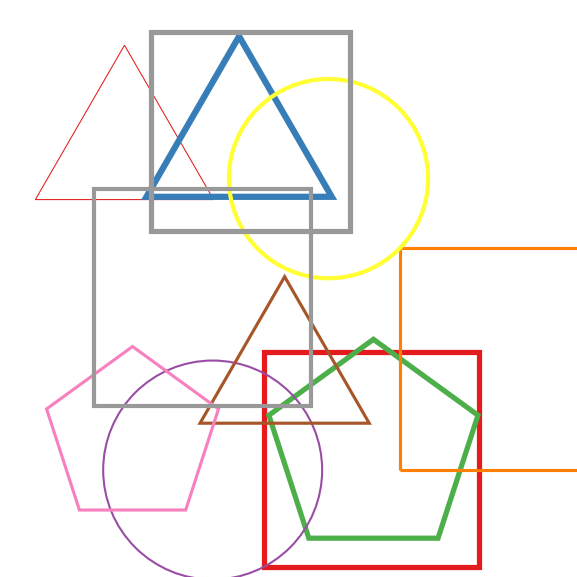[{"shape": "triangle", "thickness": 0.5, "radius": 0.89, "center": [0.216, 0.743]}, {"shape": "square", "thickness": 2.5, "radius": 0.93, "center": [0.644, 0.204]}, {"shape": "triangle", "thickness": 3, "radius": 0.93, "center": [0.414, 0.751]}, {"shape": "pentagon", "thickness": 2.5, "radius": 0.95, "center": [0.647, 0.221]}, {"shape": "circle", "thickness": 1, "radius": 0.95, "center": [0.368, 0.185]}, {"shape": "square", "thickness": 1.5, "radius": 0.96, "center": [0.885, 0.377]}, {"shape": "circle", "thickness": 2, "radius": 0.86, "center": [0.569, 0.69]}, {"shape": "triangle", "thickness": 1.5, "radius": 0.85, "center": [0.493, 0.351]}, {"shape": "pentagon", "thickness": 1.5, "radius": 0.78, "center": [0.23, 0.243]}, {"shape": "square", "thickness": 2.5, "radius": 0.86, "center": [0.433, 0.772]}, {"shape": "square", "thickness": 2, "radius": 0.94, "center": [0.351, 0.484]}]